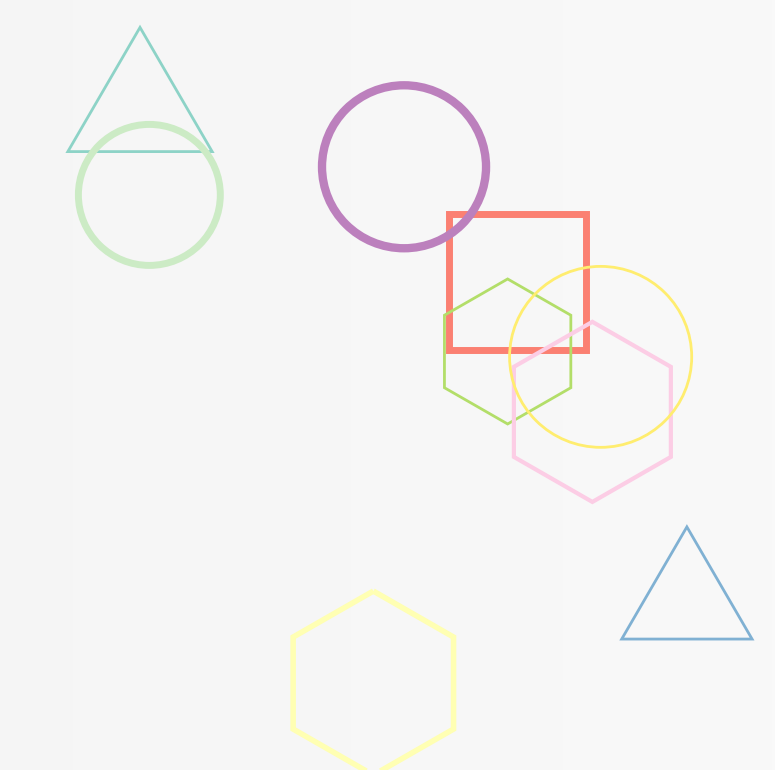[{"shape": "triangle", "thickness": 1, "radius": 0.54, "center": [0.181, 0.857]}, {"shape": "hexagon", "thickness": 2, "radius": 0.6, "center": [0.482, 0.113]}, {"shape": "square", "thickness": 2.5, "radius": 0.44, "center": [0.667, 0.633]}, {"shape": "triangle", "thickness": 1, "radius": 0.49, "center": [0.886, 0.219]}, {"shape": "hexagon", "thickness": 1, "radius": 0.47, "center": [0.655, 0.544]}, {"shape": "hexagon", "thickness": 1.5, "radius": 0.58, "center": [0.764, 0.465]}, {"shape": "circle", "thickness": 3, "radius": 0.53, "center": [0.521, 0.783]}, {"shape": "circle", "thickness": 2.5, "radius": 0.46, "center": [0.193, 0.747]}, {"shape": "circle", "thickness": 1, "radius": 0.59, "center": [0.775, 0.537]}]